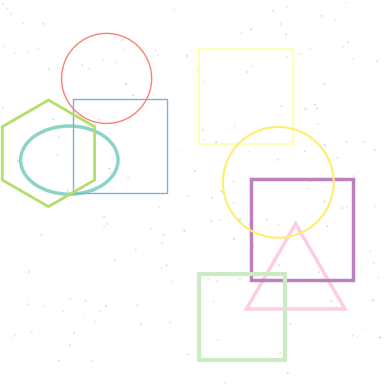[{"shape": "oval", "thickness": 2.5, "radius": 0.63, "center": [0.18, 0.584]}, {"shape": "square", "thickness": 1.5, "radius": 0.61, "center": [0.639, 0.75]}, {"shape": "circle", "thickness": 1, "radius": 0.59, "center": [0.277, 0.796]}, {"shape": "square", "thickness": 1, "radius": 0.61, "center": [0.311, 0.62]}, {"shape": "hexagon", "thickness": 2, "radius": 0.69, "center": [0.126, 0.602]}, {"shape": "triangle", "thickness": 2.5, "radius": 0.74, "center": [0.768, 0.271]}, {"shape": "square", "thickness": 2.5, "radius": 0.66, "center": [0.785, 0.405]}, {"shape": "square", "thickness": 3, "radius": 0.56, "center": [0.628, 0.177]}, {"shape": "circle", "thickness": 1.5, "radius": 0.72, "center": [0.723, 0.526]}]